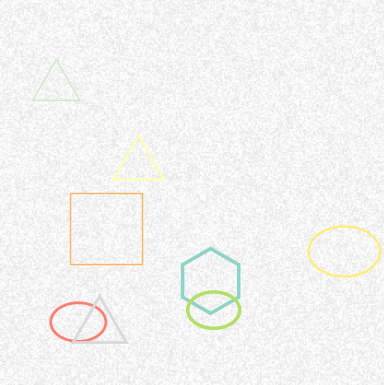[{"shape": "hexagon", "thickness": 2.5, "radius": 0.42, "center": [0.547, 0.27]}, {"shape": "triangle", "thickness": 1.5, "radius": 0.38, "center": [0.36, 0.572]}, {"shape": "oval", "thickness": 2, "radius": 0.36, "center": [0.203, 0.163]}, {"shape": "square", "thickness": 1, "radius": 0.46, "center": [0.275, 0.407]}, {"shape": "oval", "thickness": 2.5, "radius": 0.34, "center": [0.555, 0.194]}, {"shape": "triangle", "thickness": 2, "radius": 0.4, "center": [0.259, 0.15]}, {"shape": "triangle", "thickness": 1, "radius": 0.35, "center": [0.146, 0.775]}, {"shape": "oval", "thickness": 1.5, "radius": 0.46, "center": [0.894, 0.347]}]